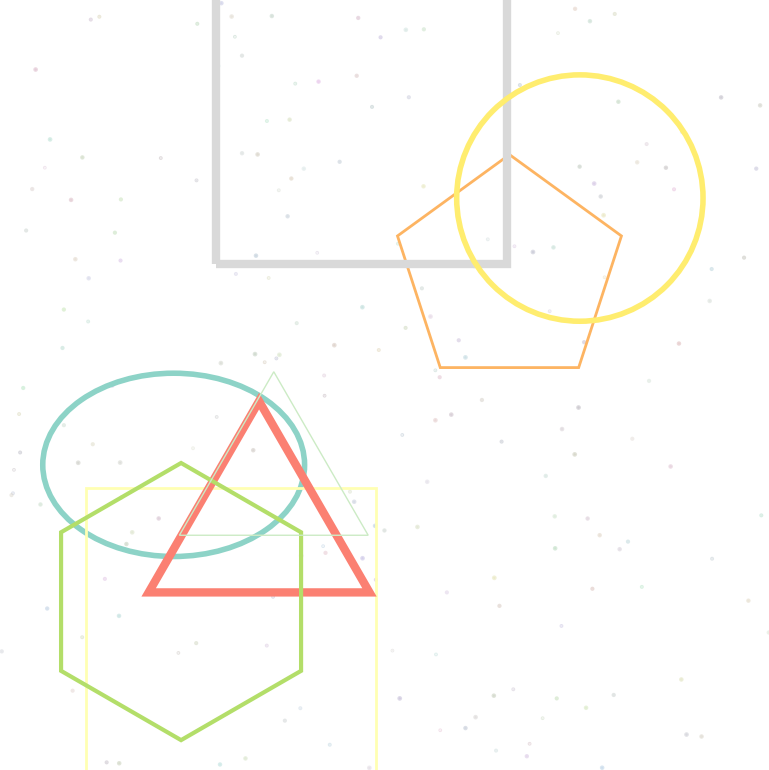[{"shape": "oval", "thickness": 2, "radius": 0.85, "center": [0.226, 0.396]}, {"shape": "square", "thickness": 1, "radius": 0.94, "center": [0.3, 0.179]}, {"shape": "triangle", "thickness": 3, "radius": 0.83, "center": [0.336, 0.313]}, {"shape": "pentagon", "thickness": 1, "radius": 0.76, "center": [0.662, 0.646]}, {"shape": "hexagon", "thickness": 1.5, "radius": 0.9, "center": [0.235, 0.219]}, {"shape": "square", "thickness": 3, "radius": 0.95, "center": [0.469, 0.846]}, {"shape": "triangle", "thickness": 0.5, "radius": 0.71, "center": [0.356, 0.376]}, {"shape": "circle", "thickness": 2, "radius": 0.8, "center": [0.753, 0.743]}]